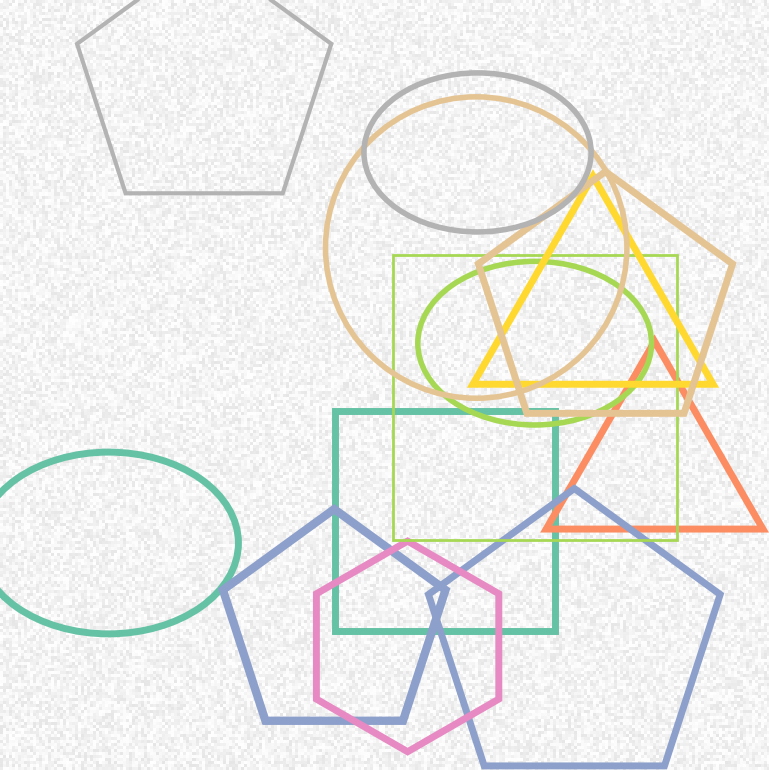[{"shape": "square", "thickness": 2.5, "radius": 0.71, "center": [0.578, 0.323]}, {"shape": "oval", "thickness": 2.5, "radius": 0.84, "center": [0.141, 0.295]}, {"shape": "triangle", "thickness": 2.5, "radius": 0.81, "center": [0.85, 0.394]}, {"shape": "pentagon", "thickness": 2.5, "radius": 1.0, "center": [0.746, 0.166]}, {"shape": "pentagon", "thickness": 3, "radius": 0.76, "center": [0.434, 0.187]}, {"shape": "hexagon", "thickness": 2.5, "radius": 0.68, "center": [0.529, 0.16]}, {"shape": "oval", "thickness": 2, "radius": 0.76, "center": [0.694, 0.554]}, {"shape": "square", "thickness": 1, "radius": 0.92, "center": [0.695, 0.483]}, {"shape": "triangle", "thickness": 2.5, "radius": 0.9, "center": [0.77, 0.591]}, {"shape": "pentagon", "thickness": 2.5, "radius": 0.87, "center": [0.786, 0.604]}, {"shape": "circle", "thickness": 2, "radius": 0.98, "center": [0.618, 0.679]}, {"shape": "oval", "thickness": 2, "radius": 0.74, "center": [0.62, 0.802]}, {"shape": "pentagon", "thickness": 1.5, "radius": 0.87, "center": [0.265, 0.889]}]